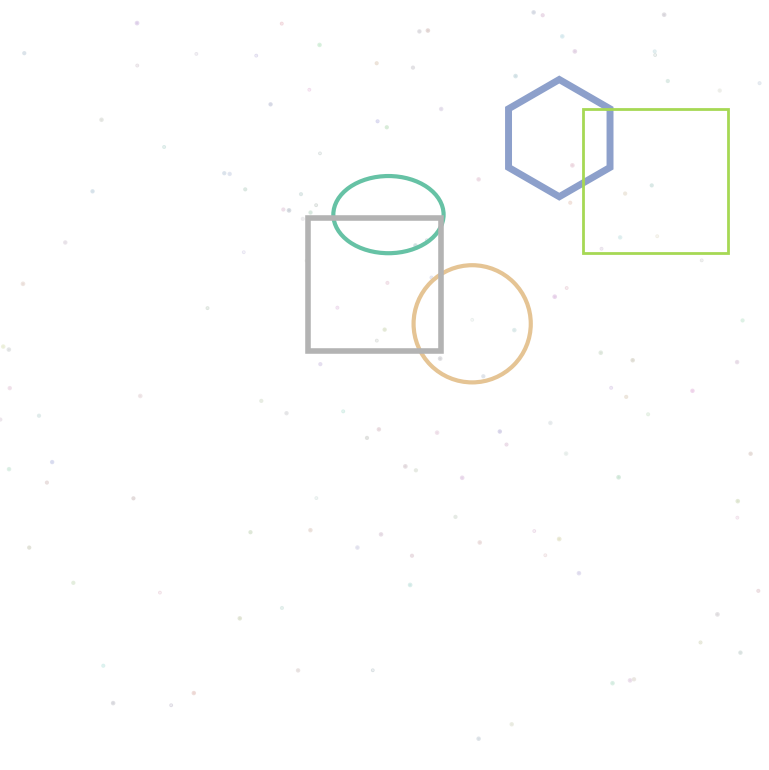[{"shape": "oval", "thickness": 1.5, "radius": 0.36, "center": [0.504, 0.721]}, {"shape": "hexagon", "thickness": 2.5, "radius": 0.38, "center": [0.726, 0.821]}, {"shape": "square", "thickness": 1, "radius": 0.47, "center": [0.851, 0.765]}, {"shape": "circle", "thickness": 1.5, "radius": 0.38, "center": [0.613, 0.579]}, {"shape": "square", "thickness": 2, "radius": 0.43, "center": [0.486, 0.631]}]